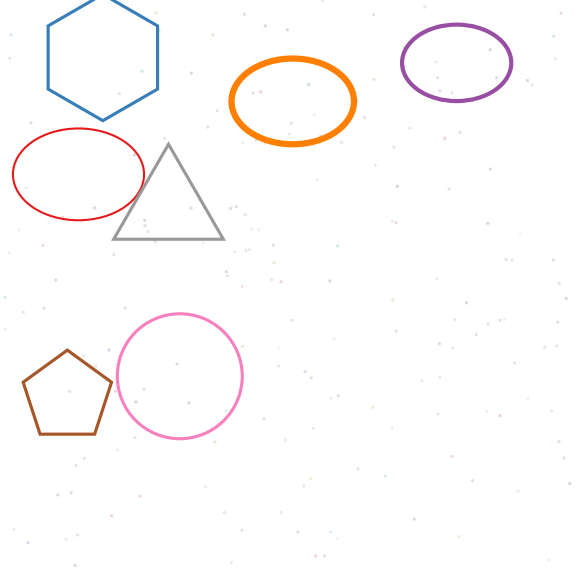[{"shape": "oval", "thickness": 1, "radius": 0.57, "center": [0.136, 0.697]}, {"shape": "hexagon", "thickness": 1.5, "radius": 0.55, "center": [0.178, 0.9]}, {"shape": "oval", "thickness": 2, "radius": 0.47, "center": [0.791, 0.89]}, {"shape": "oval", "thickness": 3, "radius": 0.53, "center": [0.507, 0.824]}, {"shape": "pentagon", "thickness": 1.5, "radius": 0.4, "center": [0.117, 0.312]}, {"shape": "circle", "thickness": 1.5, "radius": 0.54, "center": [0.311, 0.348]}, {"shape": "triangle", "thickness": 1.5, "radius": 0.55, "center": [0.292, 0.64]}]